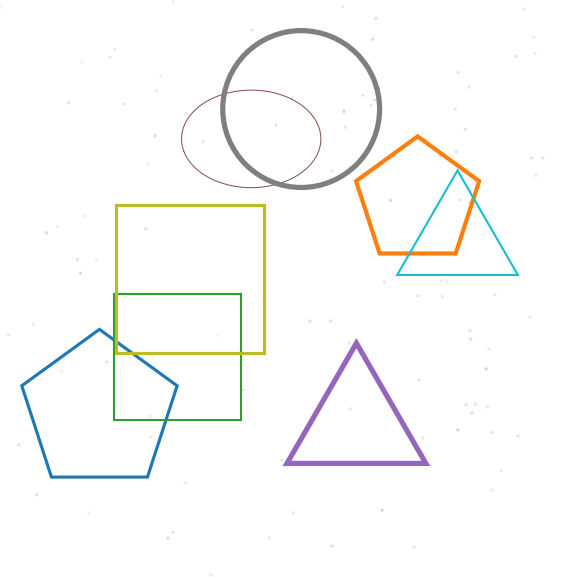[{"shape": "pentagon", "thickness": 1.5, "radius": 0.71, "center": [0.172, 0.287]}, {"shape": "pentagon", "thickness": 2, "radius": 0.56, "center": [0.723, 0.651]}, {"shape": "square", "thickness": 1, "radius": 0.55, "center": [0.307, 0.381]}, {"shape": "triangle", "thickness": 2.5, "radius": 0.69, "center": [0.617, 0.266]}, {"shape": "oval", "thickness": 0.5, "radius": 0.6, "center": [0.435, 0.759]}, {"shape": "circle", "thickness": 2.5, "radius": 0.68, "center": [0.522, 0.81]}, {"shape": "square", "thickness": 1.5, "radius": 0.64, "center": [0.329, 0.516]}, {"shape": "triangle", "thickness": 1, "radius": 0.6, "center": [0.792, 0.583]}]